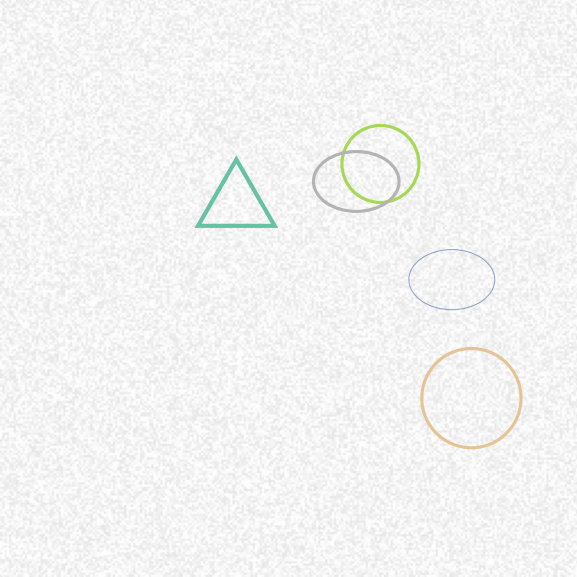[{"shape": "triangle", "thickness": 2, "radius": 0.38, "center": [0.409, 0.646]}, {"shape": "oval", "thickness": 0.5, "radius": 0.37, "center": [0.782, 0.515]}, {"shape": "circle", "thickness": 1.5, "radius": 0.33, "center": [0.659, 0.715]}, {"shape": "circle", "thickness": 1.5, "radius": 0.43, "center": [0.816, 0.31]}, {"shape": "oval", "thickness": 1.5, "radius": 0.37, "center": [0.617, 0.685]}]